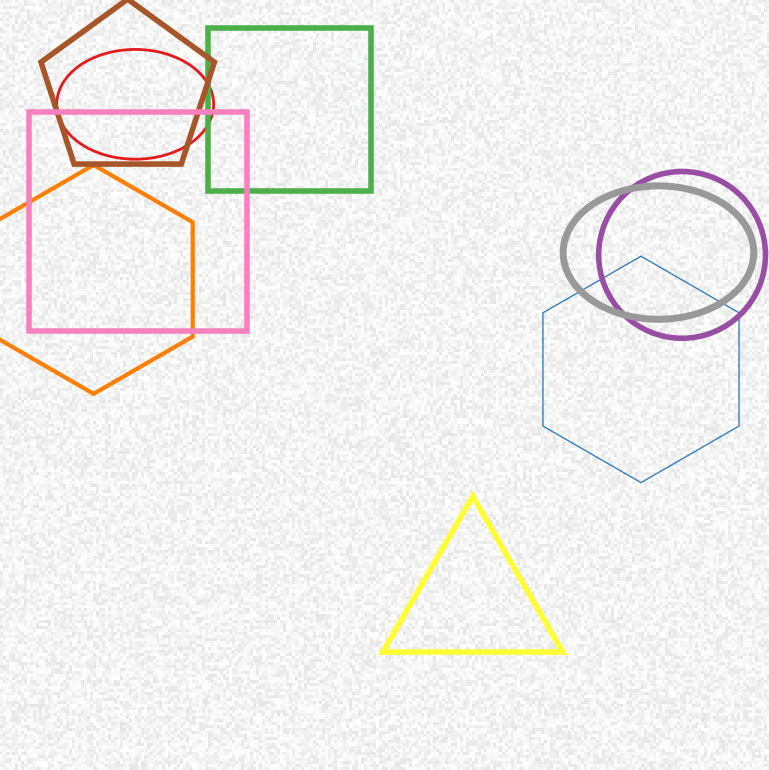[{"shape": "oval", "thickness": 1, "radius": 0.51, "center": [0.176, 0.865]}, {"shape": "hexagon", "thickness": 0.5, "radius": 0.74, "center": [0.832, 0.52]}, {"shape": "square", "thickness": 2, "radius": 0.53, "center": [0.376, 0.858]}, {"shape": "circle", "thickness": 2, "radius": 0.54, "center": [0.886, 0.669]}, {"shape": "hexagon", "thickness": 1.5, "radius": 0.74, "center": [0.122, 0.637]}, {"shape": "triangle", "thickness": 2, "radius": 0.67, "center": [0.614, 0.221]}, {"shape": "pentagon", "thickness": 2, "radius": 0.59, "center": [0.166, 0.883]}, {"shape": "square", "thickness": 2, "radius": 0.71, "center": [0.179, 0.712]}, {"shape": "oval", "thickness": 2.5, "radius": 0.62, "center": [0.855, 0.672]}]